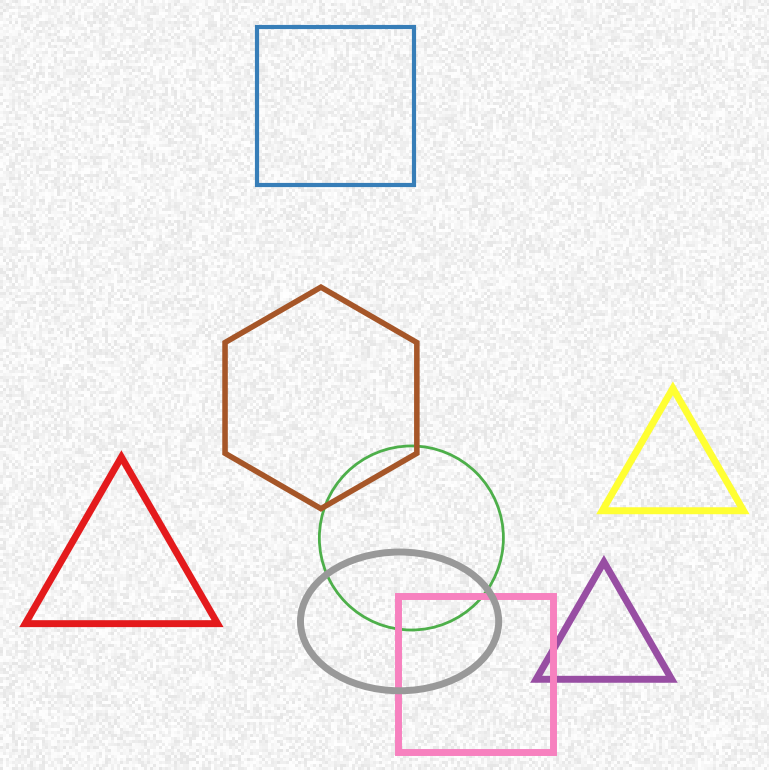[{"shape": "triangle", "thickness": 2.5, "radius": 0.72, "center": [0.158, 0.262]}, {"shape": "square", "thickness": 1.5, "radius": 0.51, "center": [0.436, 0.862]}, {"shape": "circle", "thickness": 1, "radius": 0.6, "center": [0.534, 0.301]}, {"shape": "triangle", "thickness": 2.5, "radius": 0.51, "center": [0.784, 0.169]}, {"shape": "triangle", "thickness": 2.5, "radius": 0.53, "center": [0.874, 0.39]}, {"shape": "hexagon", "thickness": 2, "radius": 0.72, "center": [0.417, 0.483]}, {"shape": "square", "thickness": 2.5, "radius": 0.5, "center": [0.617, 0.124]}, {"shape": "oval", "thickness": 2.5, "radius": 0.64, "center": [0.519, 0.193]}]